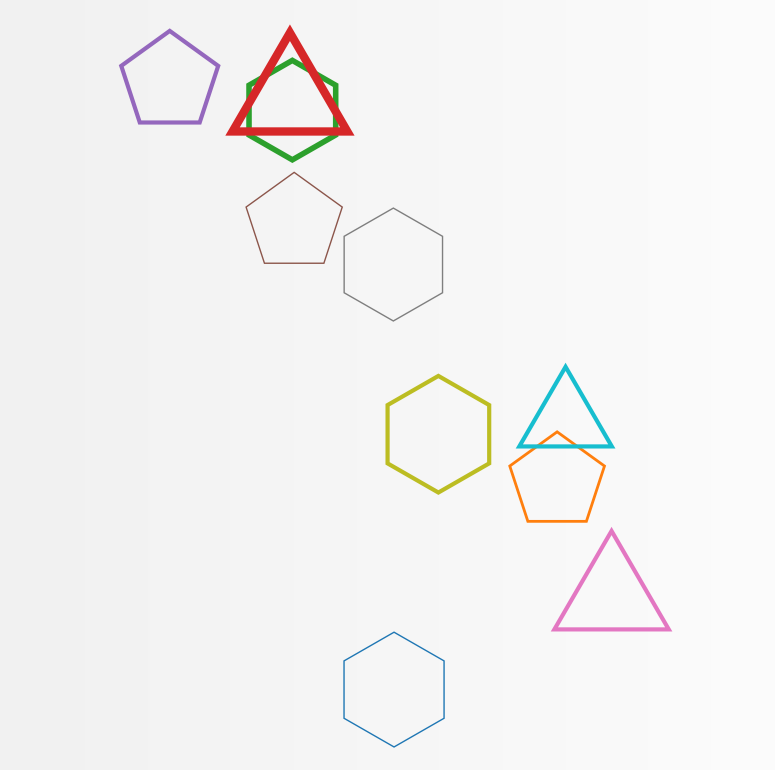[{"shape": "hexagon", "thickness": 0.5, "radius": 0.37, "center": [0.508, 0.104]}, {"shape": "pentagon", "thickness": 1, "radius": 0.32, "center": [0.719, 0.375]}, {"shape": "hexagon", "thickness": 2, "radius": 0.32, "center": [0.377, 0.857]}, {"shape": "triangle", "thickness": 3, "radius": 0.43, "center": [0.374, 0.872]}, {"shape": "pentagon", "thickness": 1.5, "radius": 0.33, "center": [0.219, 0.894]}, {"shape": "pentagon", "thickness": 0.5, "radius": 0.33, "center": [0.38, 0.711]}, {"shape": "triangle", "thickness": 1.5, "radius": 0.43, "center": [0.789, 0.225]}, {"shape": "hexagon", "thickness": 0.5, "radius": 0.37, "center": [0.508, 0.656]}, {"shape": "hexagon", "thickness": 1.5, "radius": 0.38, "center": [0.566, 0.436]}, {"shape": "triangle", "thickness": 1.5, "radius": 0.34, "center": [0.73, 0.455]}]